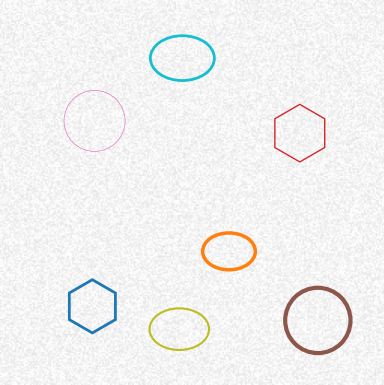[{"shape": "hexagon", "thickness": 2, "radius": 0.35, "center": [0.24, 0.204]}, {"shape": "oval", "thickness": 2.5, "radius": 0.34, "center": [0.595, 0.347]}, {"shape": "hexagon", "thickness": 1, "radius": 0.37, "center": [0.779, 0.654]}, {"shape": "circle", "thickness": 3, "radius": 0.42, "center": [0.826, 0.168]}, {"shape": "circle", "thickness": 0.5, "radius": 0.4, "center": [0.246, 0.686]}, {"shape": "oval", "thickness": 1.5, "radius": 0.39, "center": [0.466, 0.145]}, {"shape": "oval", "thickness": 2, "radius": 0.42, "center": [0.474, 0.849]}]